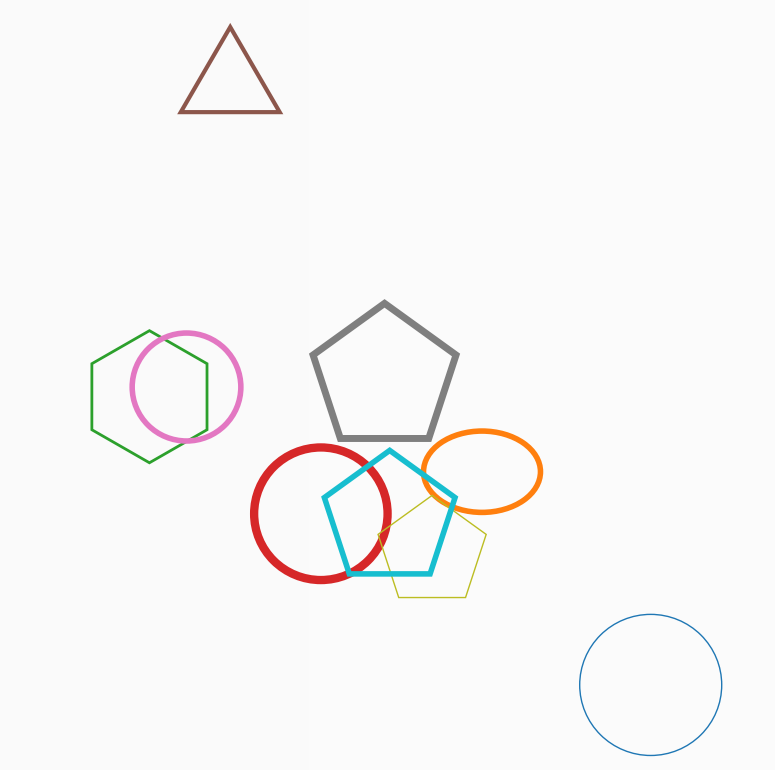[{"shape": "circle", "thickness": 0.5, "radius": 0.46, "center": [0.84, 0.11]}, {"shape": "oval", "thickness": 2, "radius": 0.38, "center": [0.622, 0.387]}, {"shape": "hexagon", "thickness": 1, "radius": 0.43, "center": [0.193, 0.485]}, {"shape": "circle", "thickness": 3, "radius": 0.43, "center": [0.414, 0.333]}, {"shape": "triangle", "thickness": 1.5, "radius": 0.37, "center": [0.297, 0.891]}, {"shape": "circle", "thickness": 2, "radius": 0.35, "center": [0.241, 0.497]}, {"shape": "pentagon", "thickness": 2.5, "radius": 0.48, "center": [0.496, 0.509]}, {"shape": "pentagon", "thickness": 0.5, "radius": 0.37, "center": [0.558, 0.283]}, {"shape": "pentagon", "thickness": 2, "radius": 0.44, "center": [0.503, 0.326]}]